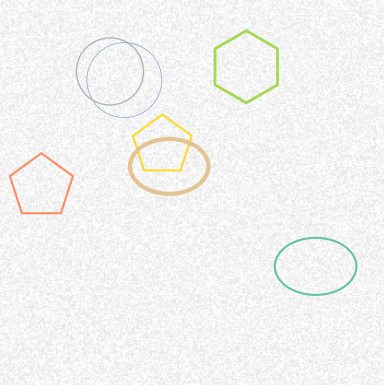[{"shape": "oval", "thickness": 1.5, "radius": 0.53, "center": [0.82, 0.308]}, {"shape": "pentagon", "thickness": 1.5, "radius": 0.43, "center": [0.108, 0.516]}, {"shape": "circle", "thickness": 0.5, "radius": 0.49, "center": [0.323, 0.792]}, {"shape": "hexagon", "thickness": 2, "radius": 0.47, "center": [0.64, 0.827]}, {"shape": "pentagon", "thickness": 1.5, "radius": 0.4, "center": [0.422, 0.622]}, {"shape": "oval", "thickness": 3, "radius": 0.51, "center": [0.439, 0.568]}, {"shape": "circle", "thickness": 1, "radius": 0.44, "center": [0.286, 0.814]}]